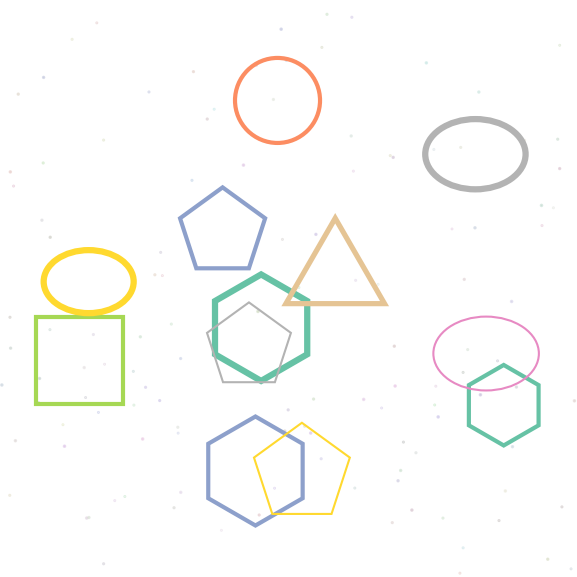[{"shape": "hexagon", "thickness": 3, "radius": 0.46, "center": [0.452, 0.432]}, {"shape": "hexagon", "thickness": 2, "radius": 0.35, "center": [0.872, 0.297]}, {"shape": "circle", "thickness": 2, "radius": 0.37, "center": [0.481, 0.825]}, {"shape": "hexagon", "thickness": 2, "radius": 0.47, "center": [0.442, 0.184]}, {"shape": "pentagon", "thickness": 2, "radius": 0.39, "center": [0.385, 0.597]}, {"shape": "oval", "thickness": 1, "radius": 0.46, "center": [0.842, 0.387]}, {"shape": "square", "thickness": 2, "radius": 0.38, "center": [0.137, 0.375]}, {"shape": "pentagon", "thickness": 1, "radius": 0.44, "center": [0.523, 0.18]}, {"shape": "oval", "thickness": 3, "radius": 0.39, "center": [0.154, 0.511]}, {"shape": "triangle", "thickness": 2.5, "radius": 0.49, "center": [0.58, 0.523]}, {"shape": "oval", "thickness": 3, "radius": 0.43, "center": [0.823, 0.732]}, {"shape": "pentagon", "thickness": 1, "radius": 0.38, "center": [0.431, 0.399]}]